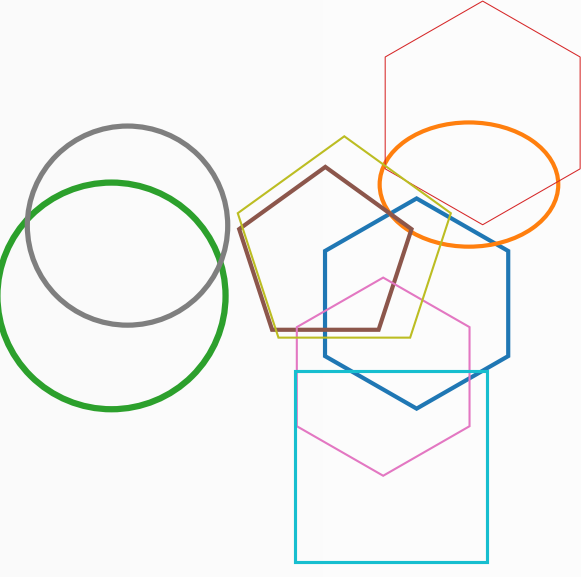[{"shape": "hexagon", "thickness": 2, "radius": 0.91, "center": [0.717, 0.474]}, {"shape": "oval", "thickness": 2, "radius": 0.77, "center": [0.807, 0.68]}, {"shape": "circle", "thickness": 3, "radius": 0.98, "center": [0.192, 0.487]}, {"shape": "hexagon", "thickness": 0.5, "radius": 0.97, "center": [0.83, 0.804]}, {"shape": "pentagon", "thickness": 2, "radius": 0.78, "center": [0.56, 0.554]}, {"shape": "hexagon", "thickness": 1, "radius": 0.86, "center": [0.659, 0.347]}, {"shape": "circle", "thickness": 2.5, "radius": 0.86, "center": [0.219, 0.608]}, {"shape": "pentagon", "thickness": 1, "radius": 0.96, "center": [0.592, 0.57]}, {"shape": "square", "thickness": 1.5, "radius": 0.83, "center": [0.673, 0.191]}]